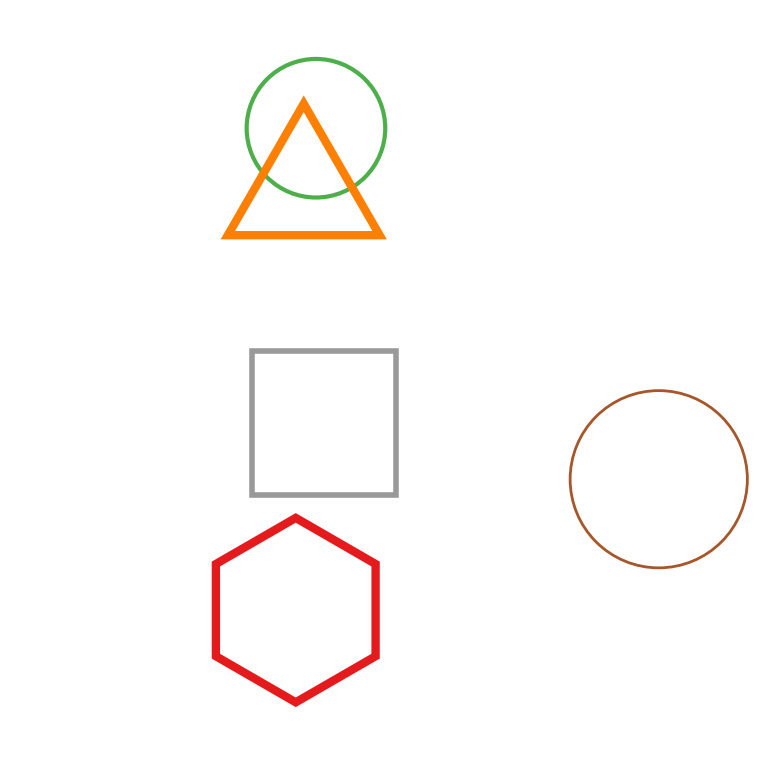[{"shape": "hexagon", "thickness": 3, "radius": 0.6, "center": [0.384, 0.208]}, {"shape": "circle", "thickness": 1.5, "radius": 0.45, "center": [0.41, 0.833]}, {"shape": "triangle", "thickness": 3, "radius": 0.57, "center": [0.394, 0.751]}, {"shape": "circle", "thickness": 1, "radius": 0.58, "center": [0.856, 0.378]}, {"shape": "square", "thickness": 2, "radius": 0.47, "center": [0.421, 0.451]}]